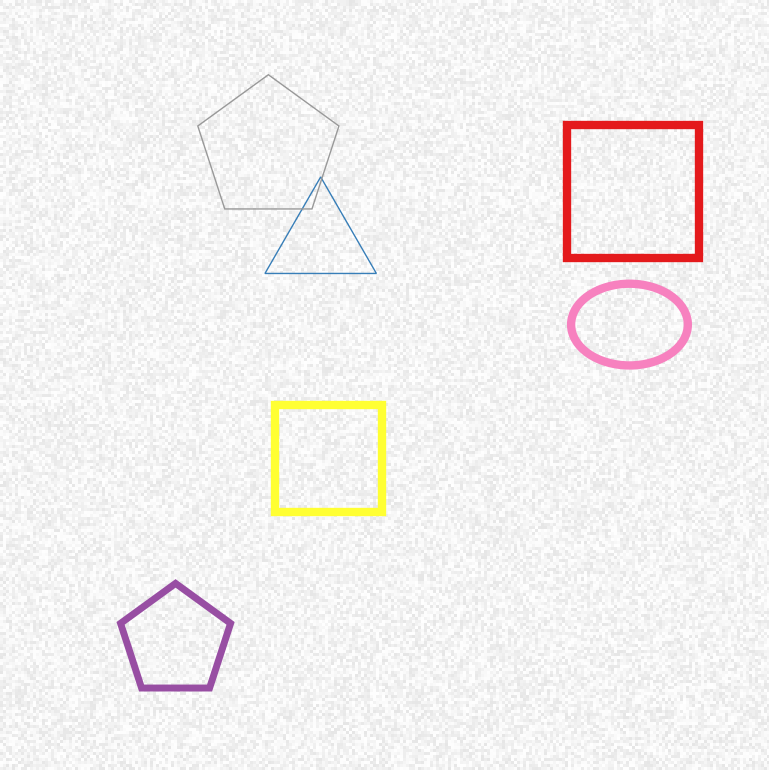[{"shape": "square", "thickness": 3, "radius": 0.43, "center": [0.822, 0.751]}, {"shape": "triangle", "thickness": 0.5, "radius": 0.42, "center": [0.416, 0.687]}, {"shape": "pentagon", "thickness": 2.5, "radius": 0.38, "center": [0.228, 0.167]}, {"shape": "square", "thickness": 3, "radius": 0.35, "center": [0.427, 0.404]}, {"shape": "oval", "thickness": 3, "radius": 0.38, "center": [0.817, 0.578]}, {"shape": "pentagon", "thickness": 0.5, "radius": 0.48, "center": [0.349, 0.807]}]